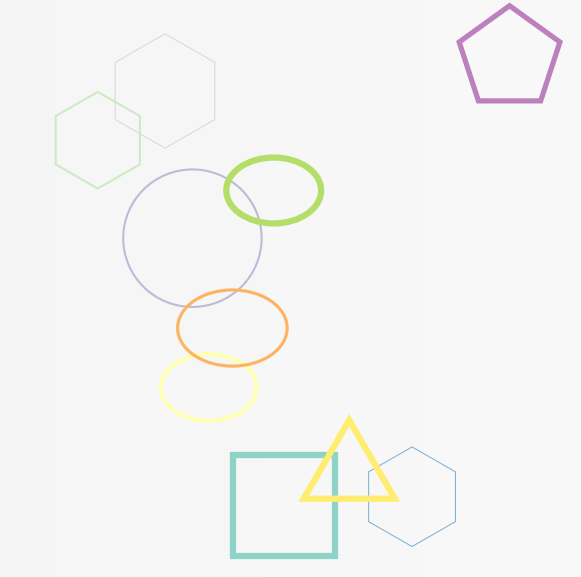[{"shape": "square", "thickness": 3, "radius": 0.44, "center": [0.489, 0.123]}, {"shape": "oval", "thickness": 2, "radius": 0.41, "center": [0.359, 0.328]}, {"shape": "circle", "thickness": 1, "radius": 0.6, "center": [0.331, 0.587]}, {"shape": "hexagon", "thickness": 0.5, "radius": 0.43, "center": [0.709, 0.139]}, {"shape": "oval", "thickness": 1.5, "radius": 0.47, "center": [0.4, 0.431]}, {"shape": "oval", "thickness": 3, "radius": 0.41, "center": [0.471, 0.669]}, {"shape": "hexagon", "thickness": 0.5, "radius": 0.49, "center": [0.284, 0.842]}, {"shape": "pentagon", "thickness": 2.5, "radius": 0.46, "center": [0.877, 0.898]}, {"shape": "hexagon", "thickness": 1, "radius": 0.42, "center": [0.168, 0.756]}, {"shape": "triangle", "thickness": 3, "radius": 0.45, "center": [0.601, 0.181]}]